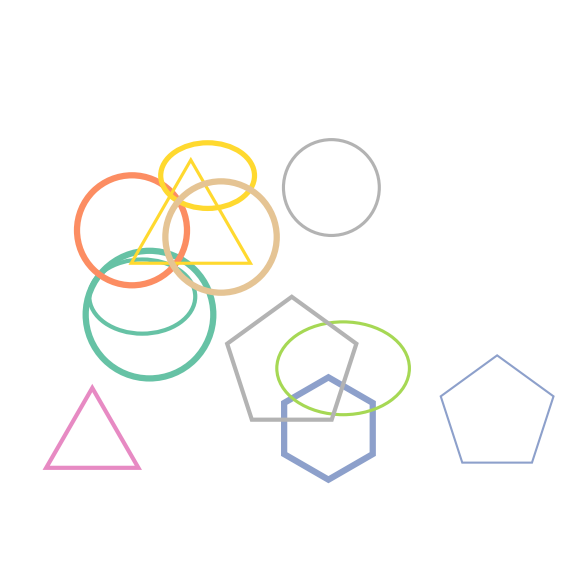[{"shape": "circle", "thickness": 3, "radius": 0.55, "center": [0.259, 0.454]}, {"shape": "oval", "thickness": 2, "radius": 0.46, "center": [0.246, 0.486]}, {"shape": "circle", "thickness": 3, "radius": 0.48, "center": [0.229, 0.6]}, {"shape": "pentagon", "thickness": 1, "radius": 0.51, "center": [0.861, 0.281]}, {"shape": "hexagon", "thickness": 3, "radius": 0.44, "center": [0.569, 0.257]}, {"shape": "triangle", "thickness": 2, "radius": 0.46, "center": [0.16, 0.235]}, {"shape": "oval", "thickness": 1.5, "radius": 0.57, "center": [0.594, 0.361]}, {"shape": "triangle", "thickness": 1.5, "radius": 0.6, "center": [0.33, 0.603]}, {"shape": "oval", "thickness": 2.5, "radius": 0.41, "center": [0.359, 0.695]}, {"shape": "circle", "thickness": 3, "radius": 0.48, "center": [0.383, 0.589]}, {"shape": "pentagon", "thickness": 2, "radius": 0.59, "center": [0.505, 0.368]}, {"shape": "circle", "thickness": 1.5, "radius": 0.41, "center": [0.574, 0.674]}]